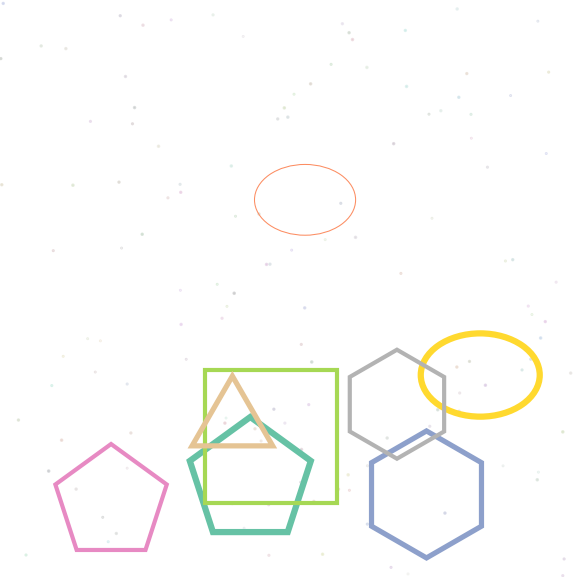[{"shape": "pentagon", "thickness": 3, "radius": 0.55, "center": [0.433, 0.167]}, {"shape": "oval", "thickness": 0.5, "radius": 0.44, "center": [0.528, 0.653]}, {"shape": "hexagon", "thickness": 2.5, "radius": 0.55, "center": [0.739, 0.143]}, {"shape": "pentagon", "thickness": 2, "radius": 0.51, "center": [0.192, 0.129]}, {"shape": "square", "thickness": 2, "radius": 0.57, "center": [0.469, 0.244]}, {"shape": "oval", "thickness": 3, "radius": 0.52, "center": [0.832, 0.35]}, {"shape": "triangle", "thickness": 2.5, "radius": 0.4, "center": [0.402, 0.267]}, {"shape": "hexagon", "thickness": 2, "radius": 0.47, "center": [0.687, 0.299]}]